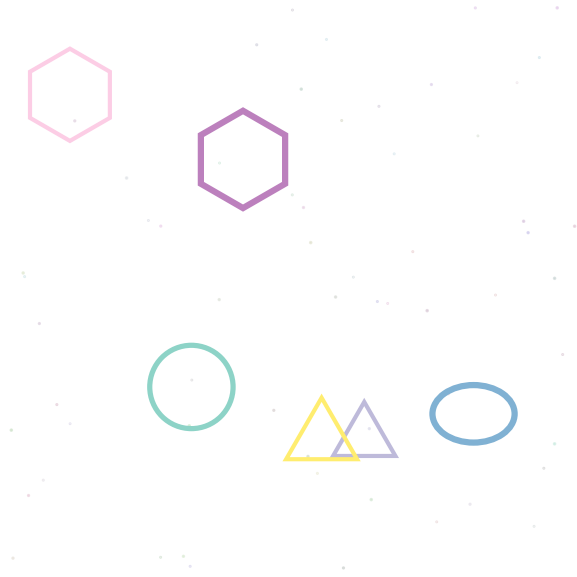[{"shape": "circle", "thickness": 2.5, "radius": 0.36, "center": [0.331, 0.329]}, {"shape": "triangle", "thickness": 2, "radius": 0.31, "center": [0.631, 0.241]}, {"shape": "oval", "thickness": 3, "radius": 0.36, "center": [0.82, 0.283]}, {"shape": "hexagon", "thickness": 2, "radius": 0.4, "center": [0.121, 0.835]}, {"shape": "hexagon", "thickness": 3, "radius": 0.42, "center": [0.421, 0.723]}, {"shape": "triangle", "thickness": 2, "radius": 0.35, "center": [0.557, 0.239]}]